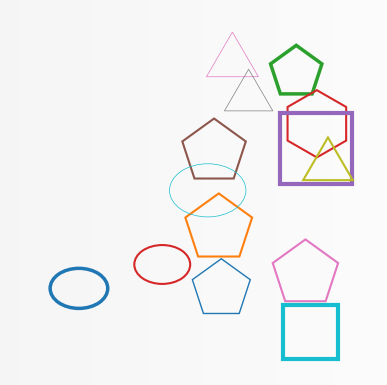[{"shape": "oval", "thickness": 2.5, "radius": 0.37, "center": [0.204, 0.251]}, {"shape": "pentagon", "thickness": 1, "radius": 0.39, "center": [0.571, 0.249]}, {"shape": "pentagon", "thickness": 1.5, "radius": 0.45, "center": [0.565, 0.407]}, {"shape": "pentagon", "thickness": 2.5, "radius": 0.35, "center": [0.764, 0.813]}, {"shape": "oval", "thickness": 1.5, "radius": 0.36, "center": [0.419, 0.313]}, {"shape": "hexagon", "thickness": 1.5, "radius": 0.44, "center": [0.818, 0.678]}, {"shape": "square", "thickness": 3, "radius": 0.46, "center": [0.816, 0.614]}, {"shape": "pentagon", "thickness": 1.5, "radius": 0.43, "center": [0.552, 0.606]}, {"shape": "pentagon", "thickness": 1.5, "radius": 0.44, "center": [0.788, 0.289]}, {"shape": "triangle", "thickness": 0.5, "radius": 0.39, "center": [0.6, 0.839]}, {"shape": "triangle", "thickness": 0.5, "radius": 0.36, "center": [0.642, 0.748]}, {"shape": "triangle", "thickness": 1.5, "radius": 0.37, "center": [0.846, 0.569]}, {"shape": "square", "thickness": 3, "radius": 0.35, "center": [0.802, 0.137]}, {"shape": "oval", "thickness": 0.5, "radius": 0.49, "center": [0.536, 0.506]}]